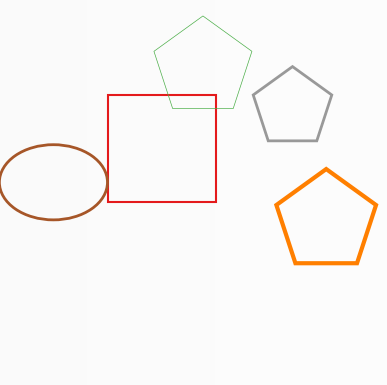[{"shape": "square", "thickness": 1.5, "radius": 0.7, "center": [0.418, 0.615]}, {"shape": "pentagon", "thickness": 0.5, "radius": 0.66, "center": [0.524, 0.826]}, {"shape": "pentagon", "thickness": 3, "radius": 0.68, "center": [0.842, 0.426]}, {"shape": "oval", "thickness": 2, "radius": 0.7, "center": [0.138, 0.527]}, {"shape": "pentagon", "thickness": 2, "radius": 0.53, "center": [0.755, 0.72]}]